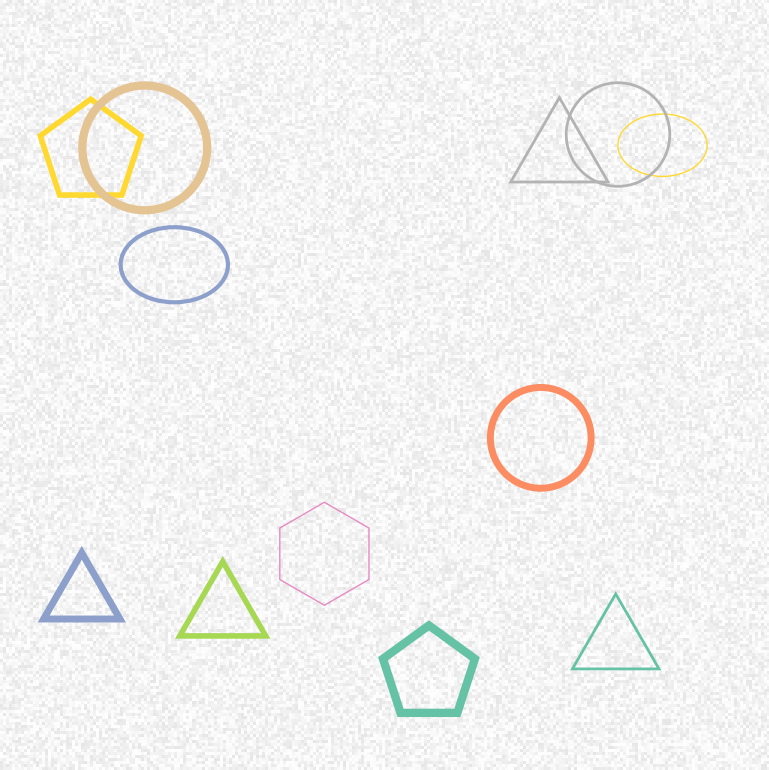[{"shape": "triangle", "thickness": 1, "radius": 0.32, "center": [0.8, 0.164]}, {"shape": "pentagon", "thickness": 3, "radius": 0.31, "center": [0.557, 0.125]}, {"shape": "circle", "thickness": 2.5, "radius": 0.33, "center": [0.702, 0.431]}, {"shape": "oval", "thickness": 1.5, "radius": 0.35, "center": [0.226, 0.656]}, {"shape": "triangle", "thickness": 2.5, "radius": 0.29, "center": [0.106, 0.225]}, {"shape": "hexagon", "thickness": 0.5, "radius": 0.33, "center": [0.421, 0.281]}, {"shape": "triangle", "thickness": 2, "radius": 0.32, "center": [0.289, 0.206]}, {"shape": "pentagon", "thickness": 2, "radius": 0.34, "center": [0.118, 0.802]}, {"shape": "oval", "thickness": 0.5, "radius": 0.29, "center": [0.86, 0.811]}, {"shape": "circle", "thickness": 3, "radius": 0.41, "center": [0.188, 0.808]}, {"shape": "triangle", "thickness": 1, "radius": 0.37, "center": [0.726, 0.8]}, {"shape": "circle", "thickness": 1, "radius": 0.34, "center": [0.803, 0.825]}]